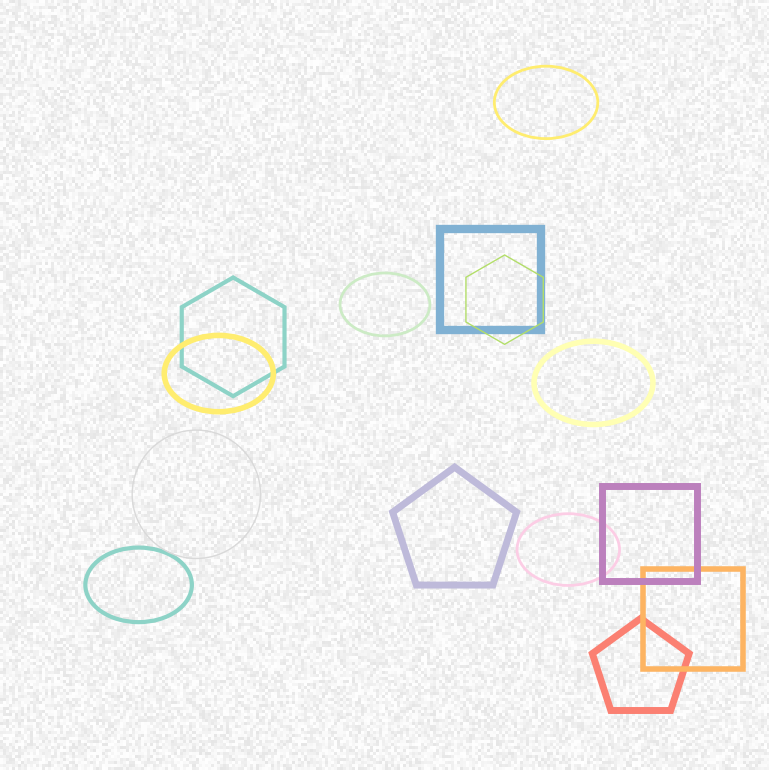[{"shape": "hexagon", "thickness": 1.5, "radius": 0.39, "center": [0.303, 0.563]}, {"shape": "oval", "thickness": 1.5, "radius": 0.35, "center": [0.18, 0.24]}, {"shape": "oval", "thickness": 2, "radius": 0.39, "center": [0.771, 0.503]}, {"shape": "pentagon", "thickness": 2.5, "radius": 0.42, "center": [0.59, 0.309]}, {"shape": "pentagon", "thickness": 2.5, "radius": 0.33, "center": [0.832, 0.131]}, {"shape": "square", "thickness": 3, "radius": 0.33, "center": [0.637, 0.637]}, {"shape": "square", "thickness": 2, "radius": 0.32, "center": [0.9, 0.196]}, {"shape": "hexagon", "thickness": 0.5, "radius": 0.29, "center": [0.655, 0.611]}, {"shape": "oval", "thickness": 1, "radius": 0.33, "center": [0.738, 0.286]}, {"shape": "circle", "thickness": 0.5, "radius": 0.42, "center": [0.255, 0.358]}, {"shape": "square", "thickness": 2.5, "radius": 0.31, "center": [0.844, 0.307]}, {"shape": "oval", "thickness": 1, "radius": 0.29, "center": [0.5, 0.605]}, {"shape": "oval", "thickness": 1, "radius": 0.34, "center": [0.709, 0.867]}, {"shape": "oval", "thickness": 2, "radius": 0.35, "center": [0.284, 0.515]}]